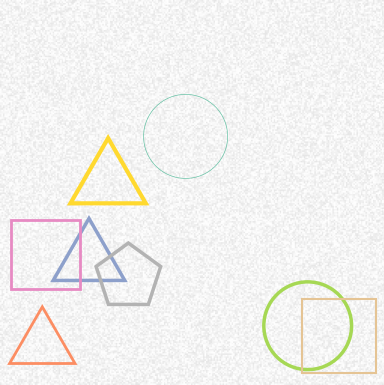[{"shape": "circle", "thickness": 0.5, "radius": 0.55, "center": [0.482, 0.646]}, {"shape": "triangle", "thickness": 2, "radius": 0.49, "center": [0.11, 0.105]}, {"shape": "triangle", "thickness": 2.5, "radius": 0.54, "center": [0.231, 0.325]}, {"shape": "square", "thickness": 2, "radius": 0.45, "center": [0.118, 0.34]}, {"shape": "circle", "thickness": 2.5, "radius": 0.57, "center": [0.799, 0.154]}, {"shape": "triangle", "thickness": 3, "radius": 0.56, "center": [0.281, 0.528]}, {"shape": "square", "thickness": 1.5, "radius": 0.48, "center": [0.881, 0.127]}, {"shape": "pentagon", "thickness": 2.5, "radius": 0.44, "center": [0.333, 0.281]}]